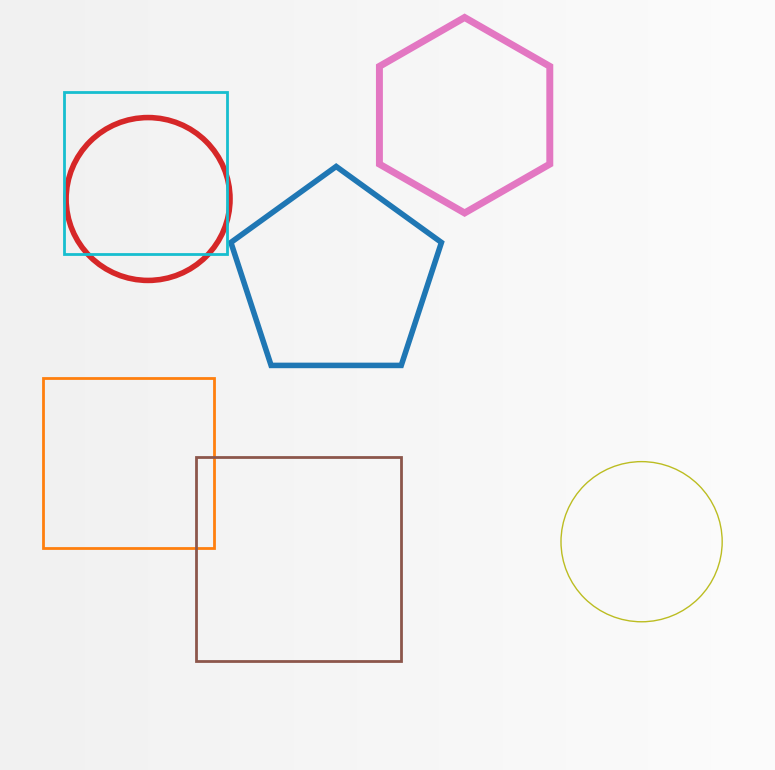[{"shape": "pentagon", "thickness": 2, "radius": 0.71, "center": [0.434, 0.641]}, {"shape": "square", "thickness": 1, "radius": 0.55, "center": [0.166, 0.399]}, {"shape": "circle", "thickness": 2, "radius": 0.53, "center": [0.191, 0.742]}, {"shape": "square", "thickness": 1, "radius": 0.66, "center": [0.385, 0.274]}, {"shape": "hexagon", "thickness": 2.5, "radius": 0.63, "center": [0.599, 0.85]}, {"shape": "circle", "thickness": 0.5, "radius": 0.52, "center": [0.828, 0.296]}, {"shape": "square", "thickness": 1, "radius": 0.53, "center": [0.188, 0.775]}]